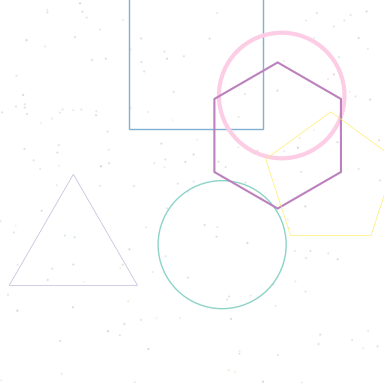[{"shape": "circle", "thickness": 1, "radius": 0.83, "center": [0.577, 0.365]}, {"shape": "triangle", "thickness": 0.5, "radius": 0.96, "center": [0.191, 0.355]}, {"shape": "square", "thickness": 1, "radius": 0.87, "center": [0.508, 0.84]}, {"shape": "circle", "thickness": 3, "radius": 0.82, "center": [0.732, 0.752]}, {"shape": "hexagon", "thickness": 1.5, "radius": 0.95, "center": [0.721, 0.648]}, {"shape": "pentagon", "thickness": 0.5, "radius": 0.89, "center": [0.859, 0.532]}]